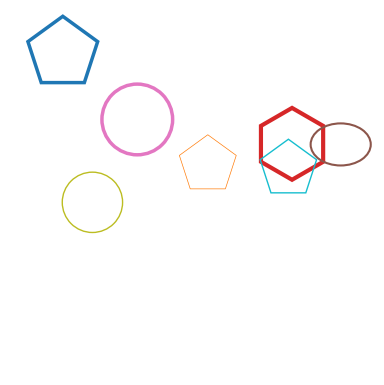[{"shape": "pentagon", "thickness": 2.5, "radius": 0.48, "center": [0.163, 0.862]}, {"shape": "pentagon", "thickness": 0.5, "radius": 0.39, "center": [0.54, 0.572]}, {"shape": "hexagon", "thickness": 3, "radius": 0.47, "center": [0.759, 0.626]}, {"shape": "oval", "thickness": 1.5, "radius": 0.39, "center": [0.885, 0.625]}, {"shape": "circle", "thickness": 2.5, "radius": 0.46, "center": [0.357, 0.69]}, {"shape": "circle", "thickness": 1, "radius": 0.39, "center": [0.24, 0.474]}, {"shape": "pentagon", "thickness": 1, "radius": 0.38, "center": [0.749, 0.561]}]